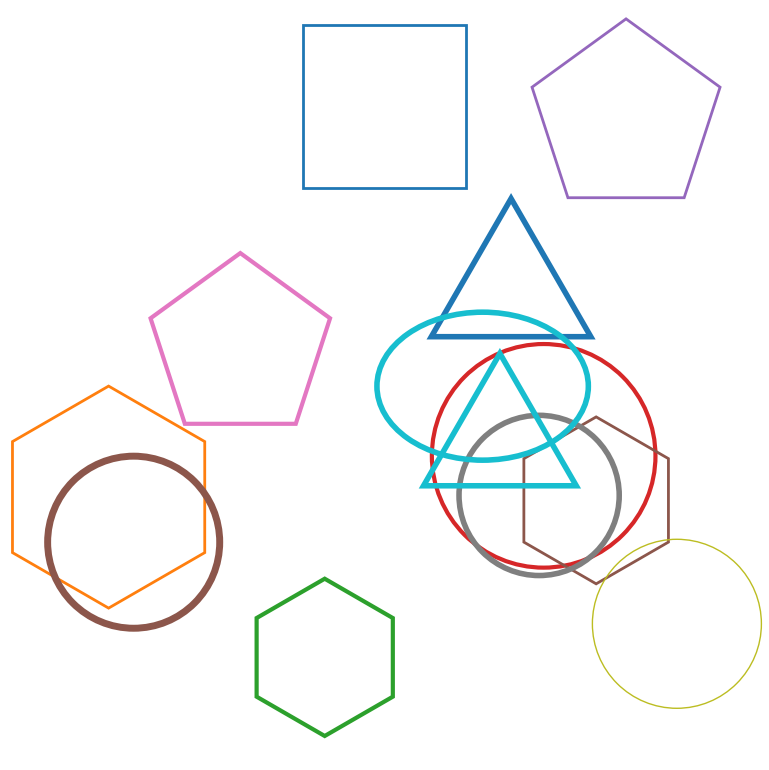[{"shape": "triangle", "thickness": 2, "radius": 0.6, "center": [0.664, 0.623]}, {"shape": "square", "thickness": 1, "radius": 0.53, "center": [0.499, 0.862]}, {"shape": "hexagon", "thickness": 1, "radius": 0.72, "center": [0.141, 0.354]}, {"shape": "hexagon", "thickness": 1.5, "radius": 0.51, "center": [0.422, 0.146]}, {"shape": "circle", "thickness": 1.5, "radius": 0.73, "center": [0.706, 0.408]}, {"shape": "pentagon", "thickness": 1, "radius": 0.64, "center": [0.813, 0.847]}, {"shape": "circle", "thickness": 2.5, "radius": 0.56, "center": [0.174, 0.296]}, {"shape": "hexagon", "thickness": 1, "radius": 0.54, "center": [0.774, 0.35]}, {"shape": "pentagon", "thickness": 1.5, "radius": 0.61, "center": [0.312, 0.549]}, {"shape": "circle", "thickness": 2, "radius": 0.52, "center": [0.7, 0.357]}, {"shape": "circle", "thickness": 0.5, "radius": 0.55, "center": [0.879, 0.19]}, {"shape": "triangle", "thickness": 2, "radius": 0.57, "center": [0.649, 0.426]}, {"shape": "oval", "thickness": 2, "radius": 0.69, "center": [0.627, 0.498]}]